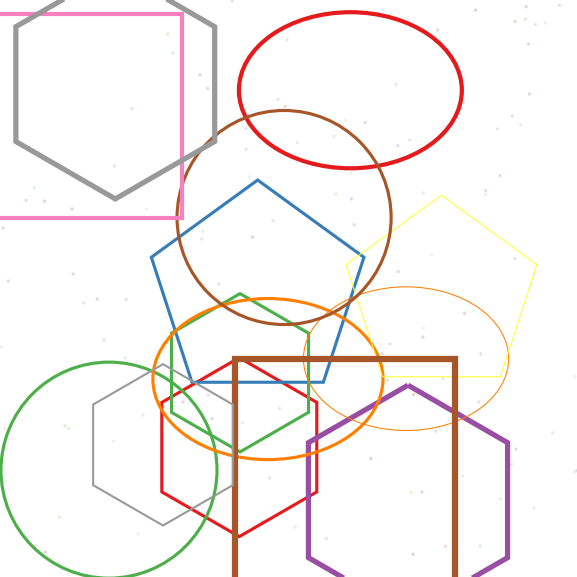[{"shape": "hexagon", "thickness": 1.5, "radius": 0.77, "center": [0.414, 0.225]}, {"shape": "oval", "thickness": 2, "radius": 0.97, "center": [0.607, 0.843]}, {"shape": "pentagon", "thickness": 1.5, "radius": 0.97, "center": [0.446, 0.494]}, {"shape": "circle", "thickness": 1.5, "radius": 0.94, "center": [0.189, 0.185]}, {"shape": "hexagon", "thickness": 1.5, "radius": 0.69, "center": [0.416, 0.354]}, {"shape": "hexagon", "thickness": 2.5, "radius": 1.0, "center": [0.706, 0.133]}, {"shape": "oval", "thickness": 1.5, "radius": 1.0, "center": [0.464, 0.343]}, {"shape": "oval", "thickness": 0.5, "radius": 0.89, "center": [0.703, 0.378]}, {"shape": "pentagon", "thickness": 0.5, "radius": 0.87, "center": [0.764, 0.487]}, {"shape": "circle", "thickness": 1.5, "radius": 0.93, "center": [0.492, 0.622]}, {"shape": "square", "thickness": 3, "radius": 0.95, "center": [0.598, 0.187]}, {"shape": "square", "thickness": 2, "radius": 0.88, "center": [0.138, 0.798]}, {"shape": "hexagon", "thickness": 2.5, "radius": 0.99, "center": [0.2, 0.853]}, {"shape": "hexagon", "thickness": 1, "radius": 0.7, "center": [0.282, 0.229]}]